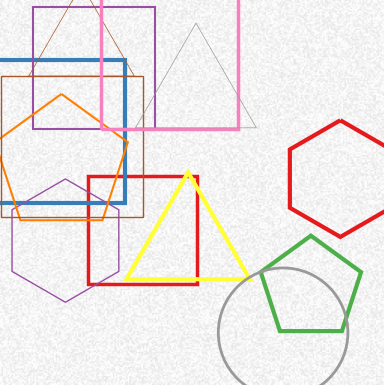[{"shape": "square", "thickness": 2.5, "radius": 0.7, "center": [0.37, 0.403]}, {"shape": "hexagon", "thickness": 3, "radius": 0.76, "center": [0.884, 0.536]}, {"shape": "square", "thickness": 3, "radius": 0.93, "center": [0.14, 0.659]}, {"shape": "pentagon", "thickness": 3, "radius": 0.68, "center": [0.808, 0.251]}, {"shape": "hexagon", "thickness": 1, "radius": 0.8, "center": [0.17, 0.375]}, {"shape": "square", "thickness": 1.5, "radius": 0.79, "center": [0.244, 0.823]}, {"shape": "pentagon", "thickness": 1.5, "radius": 0.91, "center": [0.16, 0.575]}, {"shape": "triangle", "thickness": 3, "radius": 0.92, "center": [0.489, 0.367]}, {"shape": "square", "thickness": 1, "radius": 0.92, "center": [0.187, 0.619]}, {"shape": "triangle", "thickness": 0.5, "radius": 0.79, "center": [0.212, 0.882]}, {"shape": "square", "thickness": 2.5, "radius": 0.89, "center": [0.44, 0.844]}, {"shape": "triangle", "thickness": 0.5, "radius": 0.91, "center": [0.509, 0.759]}, {"shape": "circle", "thickness": 2, "radius": 0.84, "center": [0.735, 0.136]}]